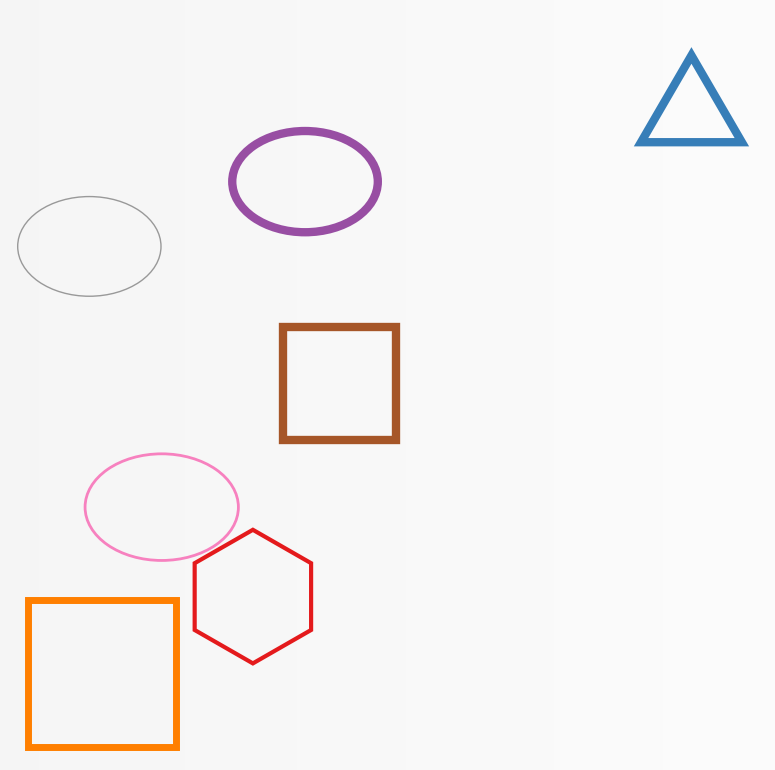[{"shape": "hexagon", "thickness": 1.5, "radius": 0.43, "center": [0.326, 0.225]}, {"shape": "triangle", "thickness": 3, "radius": 0.38, "center": [0.892, 0.853]}, {"shape": "oval", "thickness": 3, "radius": 0.47, "center": [0.394, 0.764]}, {"shape": "square", "thickness": 2.5, "radius": 0.48, "center": [0.132, 0.125]}, {"shape": "square", "thickness": 3, "radius": 0.37, "center": [0.438, 0.502]}, {"shape": "oval", "thickness": 1, "radius": 0.49, "center": [0.209, 0.341]}, {"shape": "oval", "thickness": 0.5, "radius": 0.46, "center": [0.115, 0.68]}]